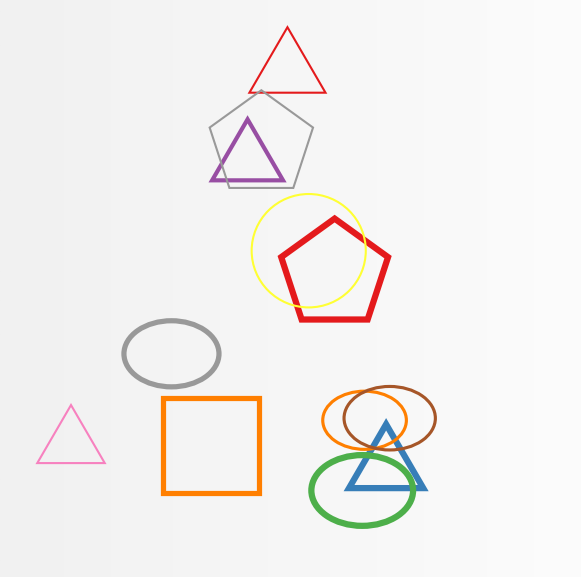[{"shape": "triangle", "thickness": 1, "radius": 0.38, "center": [0.495, 0.876]}, {"shape": "pentagon", "thickness": 3, "radius": 0.48, "center": [0.576, 0.524]}, {"shape": "triangle", "thickness": 3, "radius": 0.37, "center": [0.664, 0.191]}, {"shape": "oval", "thickness": 3, "radius": 0.44, "center": [0.623, 0.15]}, {"shape": "triangle", "thickness": 2, "radius": 0.35, "center": [0.426, 0.722]}, {"shape": "oval", "thickness": 1.5, "radius": 0.36, "center": [0.627, 0.271]}, {"shape": "square", "thickness": 2.5, "radius": 0.41, "center": [0.364, 0.228]}, {"shape": "circle", "thickness": 1, "radius": 0.49, "center": [0.531, 0.565]}, {"shape": "oval", "thickness": 1.5, "radius": 0.39, "center": [0.67, 0.275]}, {"shape": "triangle", "thickness": 1, "radius": 0.34, "center": [0.122, 0.231]}, {"shape": "pentagon", "thickness": 1, "radius": 0.47, "center": [0.45, 0.749]}, {"shape": "oval", "thickness": 2.5, "radius": 0.41, "center": [0.295, 0.387]}]